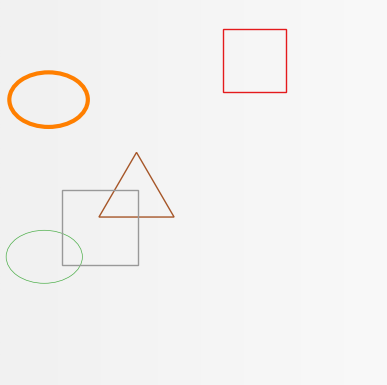[{"shape": "square", "thickness": 1, "radius": 0.41, "center": [0.656, 0.842]}, {"shape": "oval", "thickness": 0.5, "radius": 0.49, "center": [0.114, 0.333]}, {"shape": "oval", "thickness": 3, "radius": 0.51, "center": [0.125, 0.741]}, {"shape": "triangle", "thickness": 1, "radius": 0.56, "center": [0.352, 0.492]}, {"shape": "square", "thickness": 1, "radius": 0.49, "center": [0.258, 0.409]}]